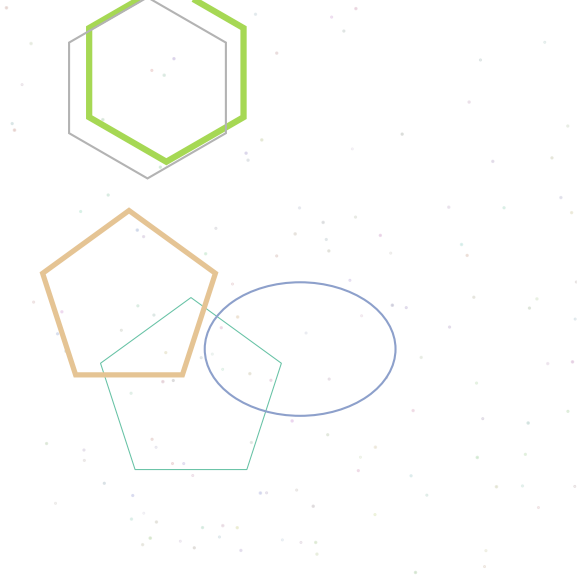[{"shape": "pentagon", "thickness": 0.5, "radius": 0.82, "center": [0.331, 0.319]}, {"shape": "oval", "thickness": 1, "radius": 0.83, "center": [0.52, 0.395]}, {"shape": "hexagon", "thickness": 3, "radius": 0.77, "center": [0.288, 0.873]}, {"shape": "pentagon", "thickness": 2.5, "radius": 0.79, "center": [0.223, 0.477]}, {"shape": "hexagon", "thickness": 1, "radius": 0.78, "center": [0.255, 0.847]}]